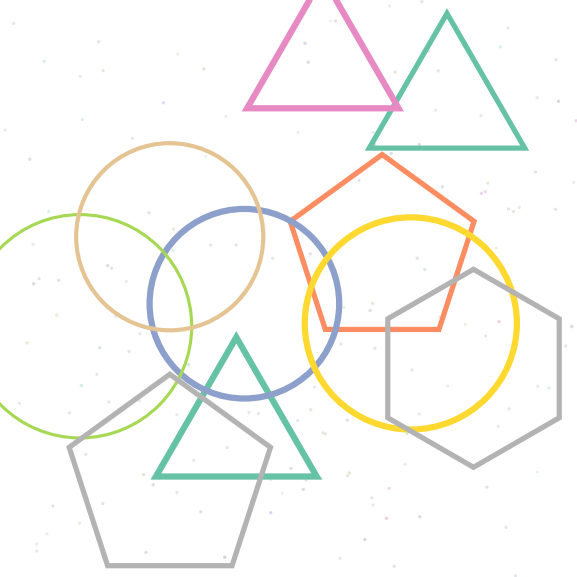[{"shape": "triangle", "thickness": 2.5, "radius": 0.78, "center": [0.774, 0.82]}, {"shape": "triangle", "thickness": 3, "radius": 0.8, "center": [0.409, 0.254]}, {"shape": "pentagon", "thickness": 2.5, "radius": 0.84, "center": [0.662, 0.564]}, {"shape": "circle", "thickness": 3, "radius": 0.82, "center": [0.423, 0.473]}, {"shape": "triangle", "thickness": 3, "radius": 0.76, "center": [0.559, 0.887]}, {"shape": "circle", "thickness": 1.5, "radius": 0.97, "center": [0.139, 0.434]}, {"shape": "circle", "thickness": 3, "radius": 0.92, "center": [0.711, 0.439]}, {"shape": "circle", "thickness": 2, "radius": 0.81, "center": [0.294, 0.589]}, {"shape": "hexagon", "thickness": 2.5, "radius": 0.86, "center": [0.82, 0.361]}, {"shape": "pentagon", "thickness": 2.5, "radius": 0.92, "center": [0.294, 0.168]}]